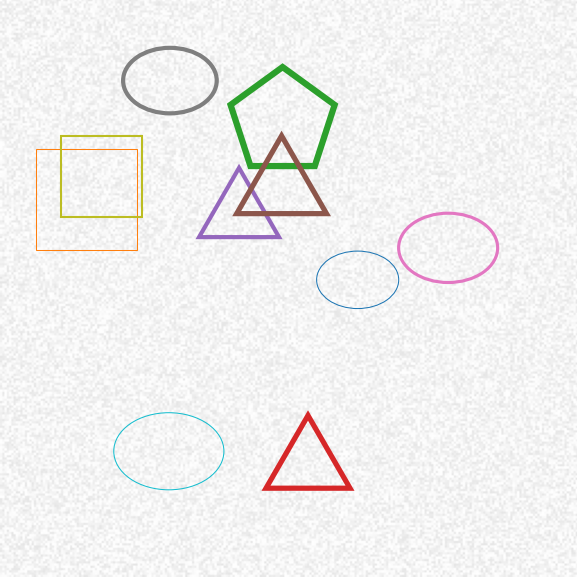[{"shape": "oval", "thickness": 0.5, "radius": 0.36, "center": [0.619, 0.515]}, {"shape": "square", "thickness": 0.5, "radius": 0.44, "center": [0.149, 0.654]}, {"shape": "pentagon", "thickness": 3, "radius": 0.47, "center": [0.489, 0.788]}, {"shape": "triangle", "thickness": 2.5, "radius": 0.42, "center": [0.533, 0.196]}, {"shape": "triangle", "thickness": 2, "radius": 0.4, "center": [0.414, 0.629]}, {"shape": "triangle", "thickness": 2.5, "radius": 0.45, "center": [0.488, 0.674]}, {"shape": "oval", "thickness": 1.5, "radius": 0.43, "center": [0.776, 0.57]}, {"shape": "oval", "thickness": 2, "radius": 0.41, "center": [0.294, 0.86]}, {"shape": "square", "thickness": 1, "radius": 0.35, "center": [0.175, 0.694]}, {"shape": "oval", "thickness": 0.5, "radius": 0.48, "center": [0.292, 0.218]}]